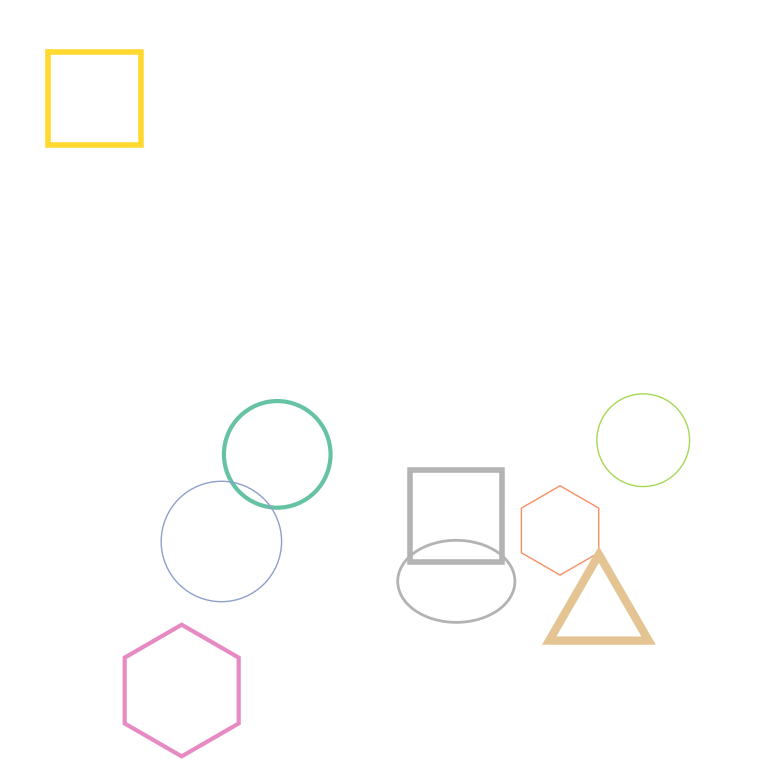[{"shape": "circle", "thickness": 1.5, "radius": 0.35, "center": [0.36, 0.41]}, {"shape": "hexagon", "thickness": 0.5, "radius": 0.29, "center": [0.727, 0.311]}, {"shape": "circle", "thickness": 0.5, "radius": 0.39, "center": [0.287, 0.297]}, {"shape": "hexagon", "thickness": 1.5, "radius": 0.43, "center": [0.236, 0.103]}, {"shape": "circle", "thickness": 0.5, "radius": 0.3, "center": [0.835, 0.428]}, {"shape": "square", "thickness": 2, "radius": 0.3, "center": [0.123, 0.872]}, {"shape": "triangle", "thickness": 3, "radius": 0.37, "center": [0.778, 0.205]}, {"shape": "oval", "thickness": 1, "radius": 0.38, "center": [0.593, 0.245]}, {"shape": "square", "thickness": 2, "radius": 0.3, "center": [0.592, 0.33]}]